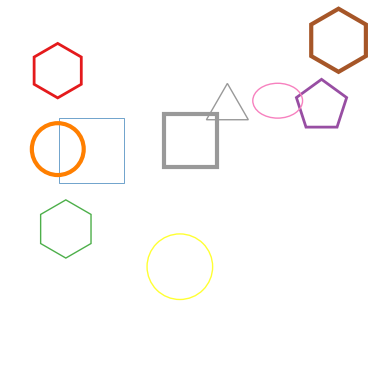[{"shape": "hexagon", "thickness": 2, "radius": 0.35, "center": [0.15, 0.816]}, {"shape": "square", "thickness": 0.5, "radius": 0.43, "center": [0.238, 0.609]}, {"shape": "hexagon", "thickness": 1, "radius": 0.38, "center": [0.171, 0.405]}, {"shape": "pentagon", "thickness": 2, "radius": 0.34, "center": [0.835, 0.725]}, {"shape": "circle", "thickness": 3, "radius": 0.34, "center": [0.15, 0.613]}, {"shape": "circle", "thickness": 1, "radius": 0.43, "center": [0.467, 0.307]}, {"shape": "hexagon", "thickness": 3, "radius": 0.41, "center": [0.879, 0.895]}, {"shape": "oval", "thickness": 1, "radius": 0.32, "center": [0.721, 0.738]}, {"shape": "triangle", "thickness": 1, "radius": 0.31, "center": [0.591, 0.72]}, {"shape": "square", "thickness": 3, "radius": 0.34, "center": [0.494, 0.636]}]